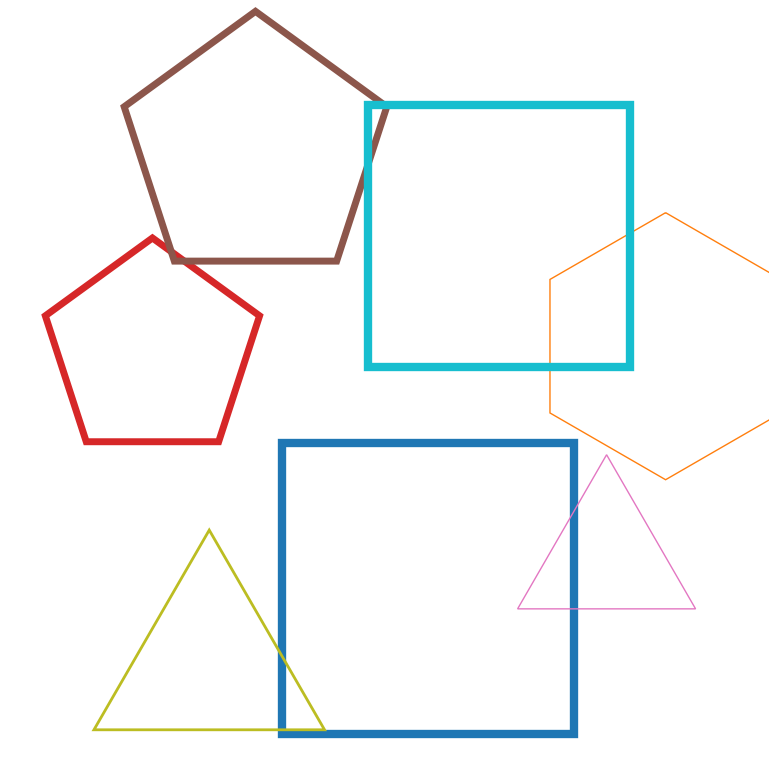[{"shape": "square", "thickness": 3, "radius": 0.95, "center": [0.556, 0.236]}, {"shape": "hexagon", "thickness": 0.5, "radius": 0.87, "center": [0.864, 0.55]}, {"shape": "pentagon", "thickness": 2.5, "radius": 0.73, "center": [0.198, 0.545]}, {"shape": "pentagon", "thickness": 2.5, "radius": 0.9, "center": [0.332, 0.806]}, {"shape": "triangle", "thickness": 0.5, "radius": 0.67, "center": [0.788, 0.276]}, {"shape": "triangle", "thickness": 1, "radius": 0.86, "center": [0.272, 0.139]}, {"shape": "square", "thickness": 3, "radius": 0.85, "center": [0.647, 0.693]}]